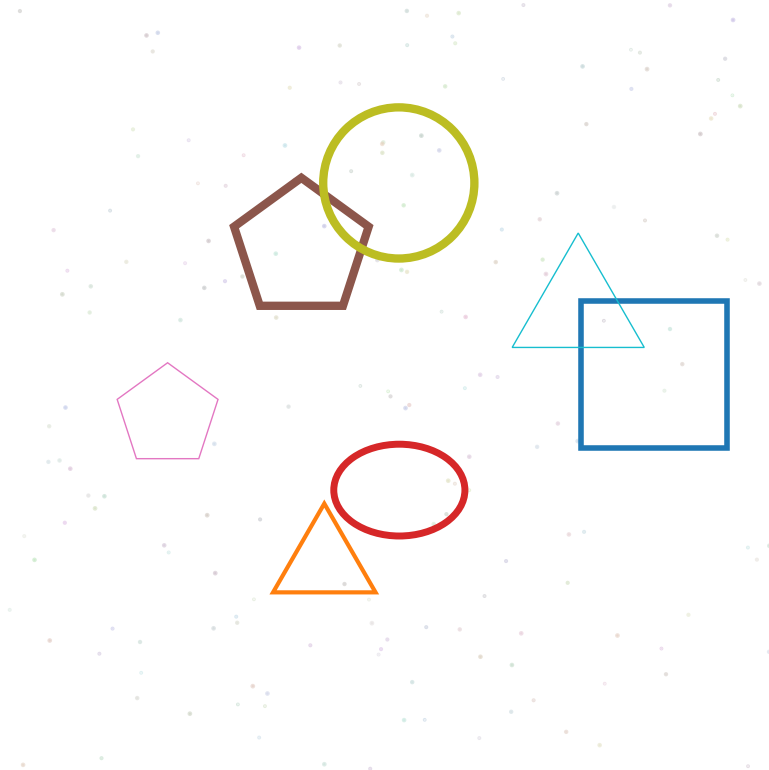[{"shape": "square", "thickness": 2, "radius": 0.48, "center": [0.849, 0.514]}, {"shape": "triangle", "thickness": 1.5, "radius": 0.38, "center": [0.421, 0.269]}, {"shape": "oval", "thickness": 2.5, "radius": 0.43, "center": [0.519, 0.363]}, {"shape": "pentagon", "thickness": 3, "radius": 0.46, "center": [0.391, 0.677]}, {"shape": "pentagon", "thickness": 0.5, "radius": 0.34, "center": [0.218, 0.46]}, {"shape": "circle", "thickness": 3, "radius": 0.49, "center": [0.518, 0.762]}, {"shape": "triangle", "thickness": 0.5, "radius": 0.5, "center": [0.751, 0.598]}]